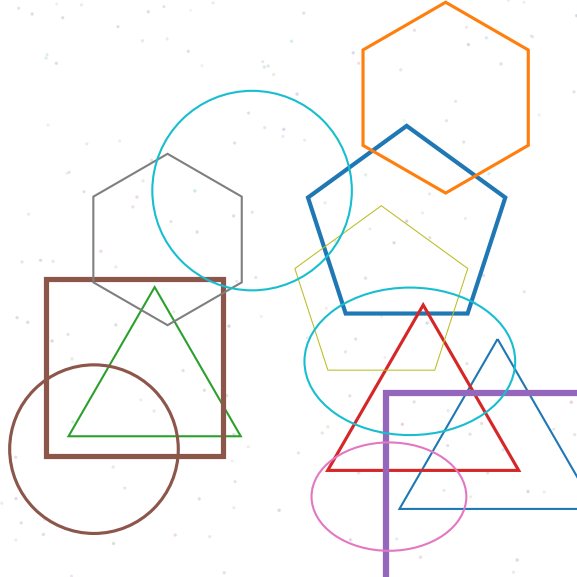[{"shape": "pentagon", "thickness": 2, "radius": 0.9, "center": [0.704, 0.602]}, {"shape": "triangle", "thickness": 1, "radius": 0.98, "center": [0.862, 0.216]}, {"shape": "hexagon", "thickness": 1.5, "radius": 0.83, "center": [0.772, 0.83]}, {"shape": "triangle", "thickness": 1, "radius": 0.86, "center": [0.268, 0.33]}, {"shape": "triangle", "thickness": 1.5, "radius": 0.95, "center": [0.733, 0.28]}, {"shape": "square", "thickness": 3, "radius": 0.83, "center": [0.835, 0.152]}, {"shape": "square", "thickness": 2.5, "radius": 0.77, "center": [0.233, 0.363]}, {"shape": "circle", "thickness": 1.5, "radius": 0.73, "center": [0.163, 0.221]}, {"shape": "oval", "thickness": 1, "radius": 0.67, "center": [0.673, 0.139]}, {"shape": "hexagon", "thickness": 1, "radius": 0.74, "center": [0.29, 0.584]}, {"shape": "pentagon", "thickness": 0.5, "radius": 0.79, "center": [0.66, 0.486]}, {"shape": "circle", "thickness": 1, "radius": 0.86, "center": [0.437, 0.669]}, {"shape": "oval", "thickness": 1, "radius": 0.91, "center": [0.71, 0.373]}]